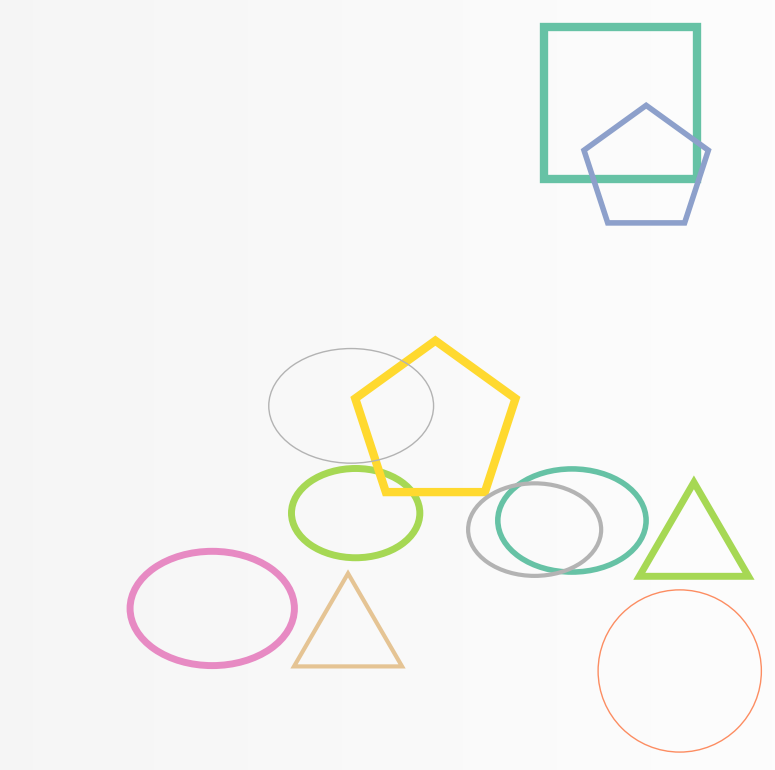[{"shape": "square", "thickness": 3, "radius": 0.49, "center": [0.801, 0.866]}, {"shape": "oval", "thickness": 2, "radius": 0.48, "center": [0.738, 0.324]}, {"shape": "circle", "thickness": 0.5, "radius": 0.53, "center": [0.877, 0.129]}, {"shape": "pentagon", "thickness": 2, "radius": 0.42, "center": [0.834, 0.779]}, {"shape": "oval", "thickness": 2.5, "radius": 0.53, "center": [0.274, 0.21]}, {"shape": "oval", "thickness": 2.5, "radius": 0.41, "center": [0.459, 0.334]}, {"shape": "triangle", "thickness": 2.5, "radius": 0.41, "center": [0.895, 0.292]}, {"shape": "pentagon", "thickness": 3, "radius": 0.54, "center": [0.562, 0.449]}, {"shape": "triangle", "thickness": 1.5, "radius": 0.4, "center": [0.449, 0.175]}, {"shape": "oval", "thickness": 1.5, "radius": 0.43, "center": [0.69, 0.312]}, {"shape": "oval", "thickness": 0.5, "radius": 0.53, "center": [0.453, 0.473]}]